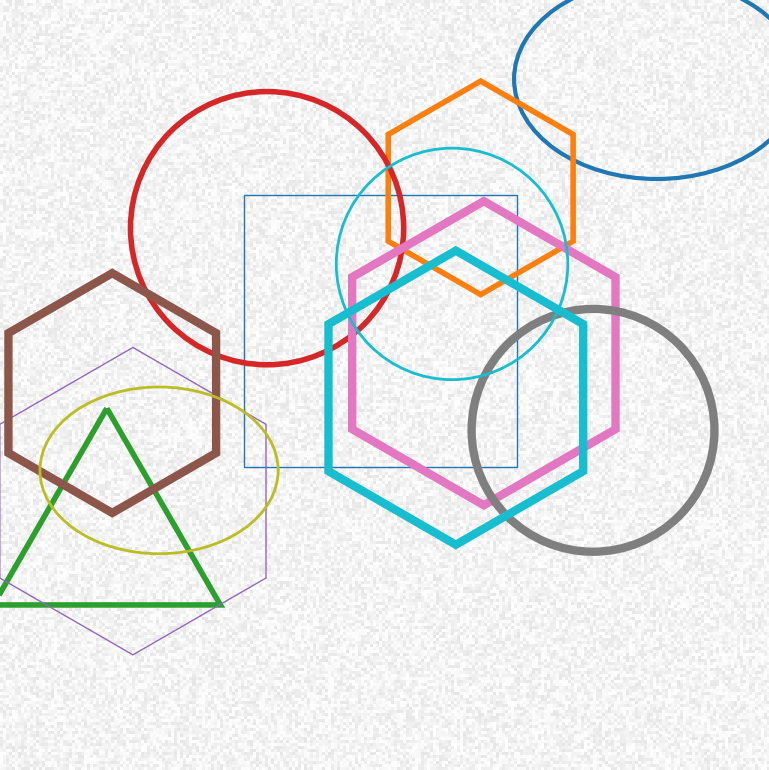[{"shape": "square", "thickness": 0.5, "radius": 0.89, "center": [0.494, 0.57]}, {"shape": "oval", "thickness": 1.5, "radius": 0.93, "center": [0.853, 0.897]}, {"shape": "hexagon", "thickness": 2, "radius": 0.69, "center": [0.624, 0.756]}, {"shape": "triangle", "thickness": 2, "radius": 0.85, "center": [0.139, 0.299]}, {"shape": "circle", "thickness": 2, "radius": 0.89, "center": [0.347, 0.704]}, {"shape": "hexagon", "thickness": 0.5, "radius": 1.0, "center": [0.173, 0.349]}, {"shape": "hexagon", "thickness": 3, "radius": 0.78, "center": [0.146, 0.49]}, {"shape": "hexagon", "thickness": 3, "radius": 0.99, "center": [0.628, 0.541]}, {"shape": "circle", "thickness": 3, "radius": 0.79, "center": [0.77, 0.441]}, {"shape": "oval", "thickness": 1, "radius": 0.77, "center": [0.207, 0.389]}, {"shape": "hexagon", "thickness": 3, "radius": 0.95, "center": [0.592, 0.484]}, {"shape": "circle", "thickness": 1, "radius": 0.75, "center": [0.587, 0.657]}]